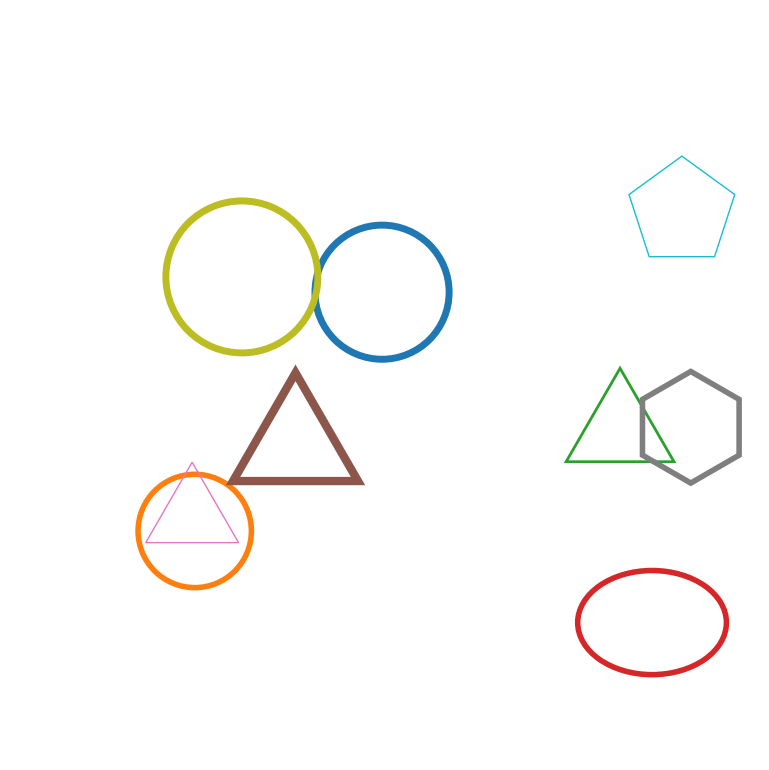[{"shape": "circle", "thickness": 2.5, "radius": 0.44, "center": [0.496, 0.621]}, {"shape": "circle", "thickness": 2, "radius": 0.37, "center": [0.253, 0.31]}, {"shape": "triangle", "thickness": 1, "radius": 0.4, "center": [0.805, 0.441]}, {"shape": "oval", "thickness": 2, "radius": 0.48, "center": [0.847, 0.191]}, {"shape": "triangle", "thickness": 3, "radius": 0.47, "center": [0.384, 0.422]}, {"shape": "triangle", "thickness": 0.5, "radius": 0.35, "center": [0.25, 0.33]}, {"shape": "hexagon", "thickness": 2, "radius": 0.36, "center": [0.897, 0.445]}, {"shape": "circle", "thickness": 2.5, "radius": 0.49, "center": [0.314, 0.64]}, {"shape": "pentagon", "thickness": 0.5, "radius": 0.36, "center": [0.886, 0.725]}]